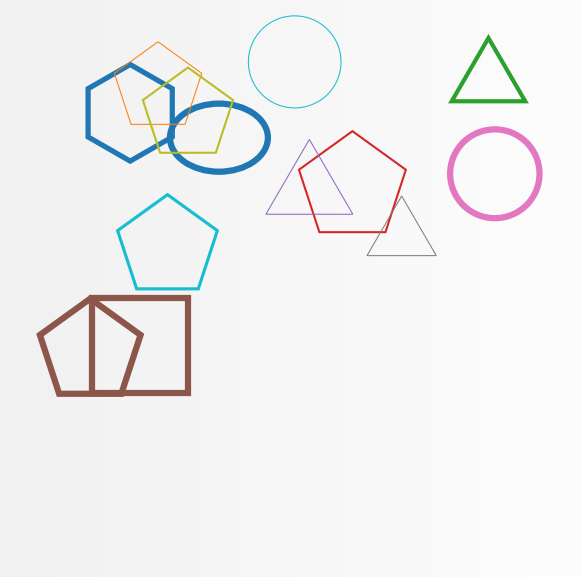[{"shape": "oval", "thickness": 3, "radius": 0.42, "center": [0.377, 0.761]}, {"shape": "hexagon", "thickness": 2.5, "radius": 0.42, "center": [0.224, 0.804]}, {"shape": "pentagon", "thickness": 0.5, "radius": 0.4, "center": [0.272, 0.848]}, {"shape": "triangle", "thickness": 2, "radius": 0.37, "center": [0.84, 0.86]}, {"shape": "pentagon", "thickness": 1, "radius": 0.48, "center": [0.606, 0.675]}, {"shape": "triangle", "thickness": 0.5, "radius": 0.43, "center": [0.532, 0.671]}, {"shape": "pentagon", "thickness": 3, "radius": 0.46, "center": [0.155, 0.391]}, {"shape": "square", "thickness": 3, "radius": 0.41, "center": [0.241, 0.401]}, {"shape": "circle", "thickness": 3, "radius": 0.38, "center": [0.851, 0.698]}, {"shape": "triangle", "thickness": 0.5, "radius": 0.34, "center": [0.691, 0.591]}, {"shape": "pentagon", "thickness": 1, "radius": 0.41, "center": [0.323, 0.801]}, {"shape": "circle", "thickness": 0.5, "radius": 0.4, "center": [0.507, 0.892]}, {"shape": "pentagon", "thickness": 1.5, "radius": 0.45, "center": [0.288, 0.572]}]